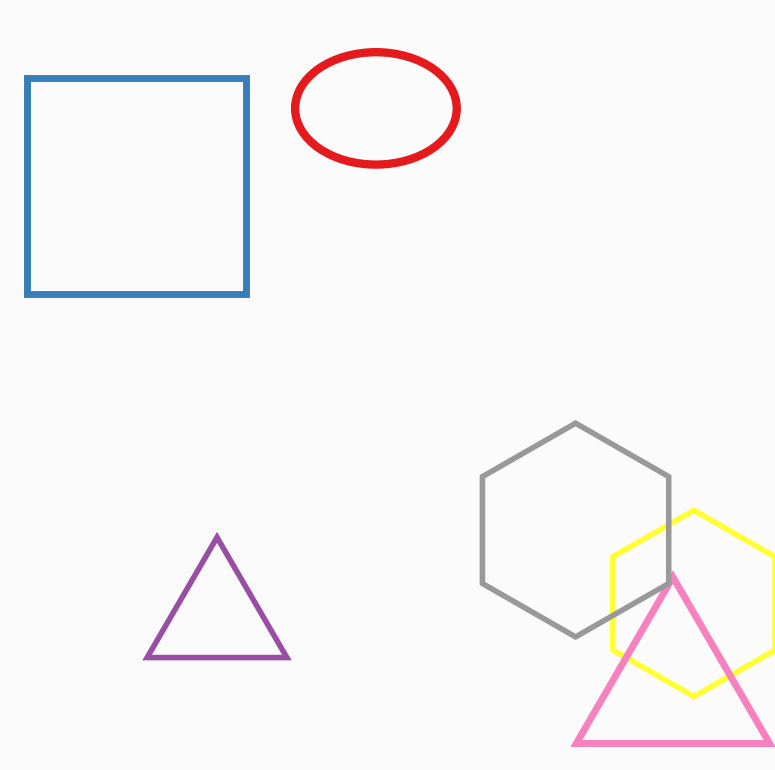[{"shape": "oval", "thickness": 3, "radius": 0.52, "center": [0.485, 0.859]}, {"shape": "square", "thickness": 2.5, "radius": 0.7, "center": [0.176, 0.759]}, {"shape": "triangle", "thickness": 2, "radius": 0.52, "center": [0.28, 0.198]}, {"shape": "hexagon", "thickness": 2, "radius": 0.6, "center": [0.895, 0.216]}, {"shape": "triangle", "thickness": 2.5, "radius": 0.72, "center": [0.868, 0.106]}, {"shape": "hexagon", "thickness": 2, "radius": 0.69, "center": [0.743, 0.312]}]